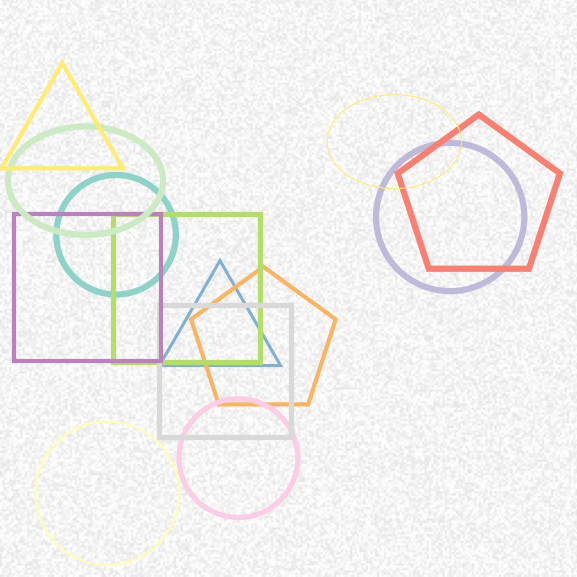[{"shape": "circle", "thickness": 3, "radius": 0.52, "center": [0.201, 0.593]}, {"shape": "circle", "thickness": 1, "radius": 0.62, "center": [0.186, 0.145]}, {"shape": "circle", "thickness": 3, "radius": 0.64, "center": [0.78, 0.623]}, {"shape": "pentagon", "thickness": 3, "radius": 0.74, "center": [0.829, 0.653]}, {"shape": "triangle", "thickness": 1.5, "radius": 0.61, "center": [0.381, 0.427]}, {"shape": "pentagon", "thickness": 2, "radius": 0.66, "center": [0.456, 0.405]}, {"shape": "square", "thickness": 2.5, "radius": 0.64, "center": [0.323, 0.5]}, {"shape": "circle", "thickness": 2.5, "radius": 0.51, "center": [0.413, 0.206]}, {"shape": "square", "thickness": 2.5, "radius": 0.57, "center": [0.39, 0.357]}, {"shape": "square", "thickness": 2, "radius": 0.64, "center": [0.152, 0.502]}, {"shape": "oval", "thickness": 3, "radius": 0.67, "center": [0.148, 0.686]}, {"shape": "oval", "thickness": 0.5, "radius": 0.58, "center": [0.683, 0.754]}, {"shape": "triangle", "thickness": 2, "radius": 0.61, "center": [0.108, 0.768]}]